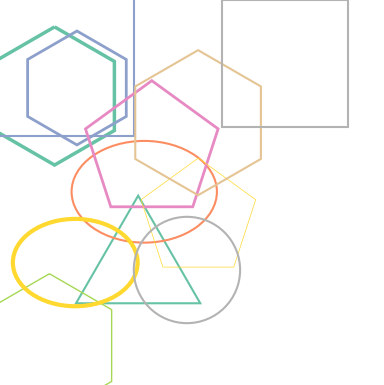[{"shape": "hexagon", "thickness": 2.5, "radius": 0.9, "center": [0.142, 0.751]}, {"shape": "triangle", "thickness": 1.5, "radius": 0.93, "center": [0.359, 0.305]}, {"shape": "oval", "thickness": 1.5, "radius": 0.94, "center": [0.375, 0.502]}, {"shape": "hexagon", "thickness": 2, "radius": 0.74, "center": [0.2, 0.772]}, {"shape": "square", "thickness": 1.5, "radius": 0.93, "center": [0.163, 0.832]}, {"shape": "pentagon", "thickness": 2, "radius": 0.91, "center": [0.394, 0.609]}, {"shape": "hexagon", "thickness": 1, "radius": 0.93, "center": [0.128, 0.102]}, {"shape": "pentagon", "thickness": 0.5, "radius": 0.78, "center": [0.515, 0.433]}, {"shape": "oval", "thickness": 3, "radius": 0.81, "center": [0.195, 0.318]}, {"shape": "hexagon", "thickness": 1.5, "radius": 0.94, "center": [0.515, 0.681]}, {"shape": "square", "thickness": 1.5, "radius": 0.82, "center": [0.741, 0.835]}, {"shape": "circle", "thickness": 1.5, "radius": 0.69, "center": [0.486, 0.299]}]